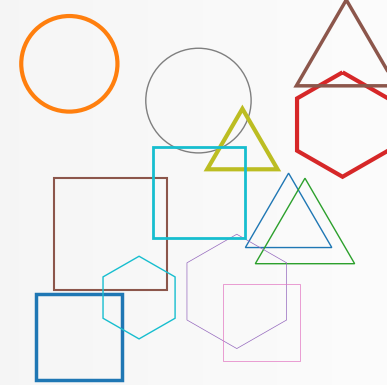[{"shape": "triangle", "thickness": 1, "radius": 0.64, "center": [0.745, 0.421]}, {"shape": "square", "thickness": 2.5, "radius": 0.56, "center": [0.203, 0.125]}, {"shape": "circle", "thickness": 3, "radius": 0.62, "center": [0.179, 0.834]}, {"shape": "triangle", "thickness": 1, "radius": 0.74, "center": [0.787, 0.389]}, {"shape": "hexagon", "thickness": 3, "radius": 0.68, "center": [0.884, 0.677]}, {"shape": "hexagon", "thickness": 0.5, "radius": 0.74, "center": [0.611, 0.243]}, {"shape": "triangle", "thickness": 2.5, "radius": 0.74, "center": [0.894, 0.852]}, {"shape": "square", "thickness": 1.5, "radius": 0.73, "center": [0.285, 0.393]}, {"shape": "square", "thickness": 0.5, "radius": 0.5, "center": [0.675, 0.162]}, {"shape": "circle", "thickness": 1, "radius": 0.68, "center": [0.512, 0.739]}, {"shape": "triangle", "thickness": 3, "radius": 0.52, "center": [0.626, 0.613]}, {"shape": "square", "thickness": 2, "radius": 0.59, "center": [0.514, 0.5]}, {"shape": "hexagon", "thickness": 1, "radius": 0.54, "center": [0.359, 0.227]}]